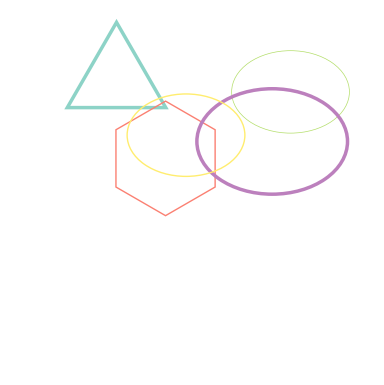[{"shape": "triangle", "thickness": 2.5, "radius": 0.74, "center": [0.303, 0.794]}, {"shape": "hexagon", "thickness": 1, "radius": 0.74, "center": [0.43, 0.589]}, {"shape": "oval", "thickness": 0.5, "radius": 0.76, "center": [0.755, 0.761]}, {"shape": "oval", "thickness": 2.5, "radius": 0.98, "center": [0.707, 0.633]}, {"shape": "oval", "thickness": 1, "radius": 0.76, "center": [0.483, 0.649]}]